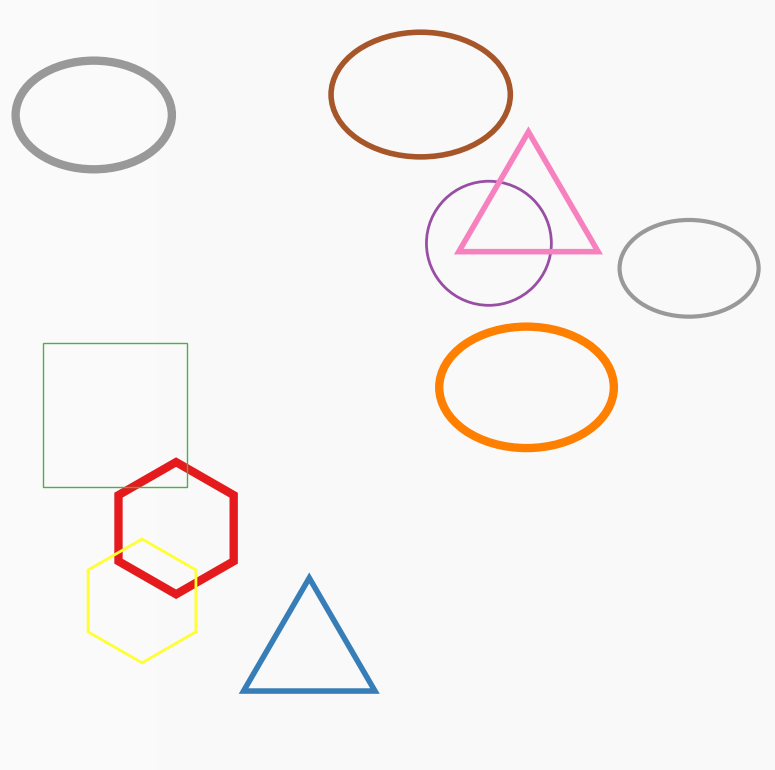[{"shape": "hexagon", "thickness": 3, "radius": 0.43, "center": [0.227, 0.314]}, {"shape": "triangle", "thickness": 2, "radius": 0.49, "center": [0.399, 0.151]}, {"shape": "square", "thickness": 0.5, "radius": 0.47, "center": [0.148, 0.461]}, {"shape": "circle", "thickness": 1, "radius": 0.4, "center": [0.631, 0.684]}, {"shape": "oval", "thickness": 3, "radius": 0.56, "center": [0.679, 0.497]}, {"shape": "hexagon", "thickness": 1, "radius": 0.4, "center": [0.183, 0.22]}, {"shape": "oval", "thickness": 2, "radius": 0.58, "center": [0.543, 0.877]}, {"shape": "triangle", "thickness": 2, "radius": 0.52, "center": [0.682, 0.725]}, {"shape": "oval", "thickness": 1.5, "radius": 0.45, "center": [0.889, 0.652]}, {"shape": "oval", "thickness": 3, "radius": 0.5, "center": [0.121, 0.851]}]